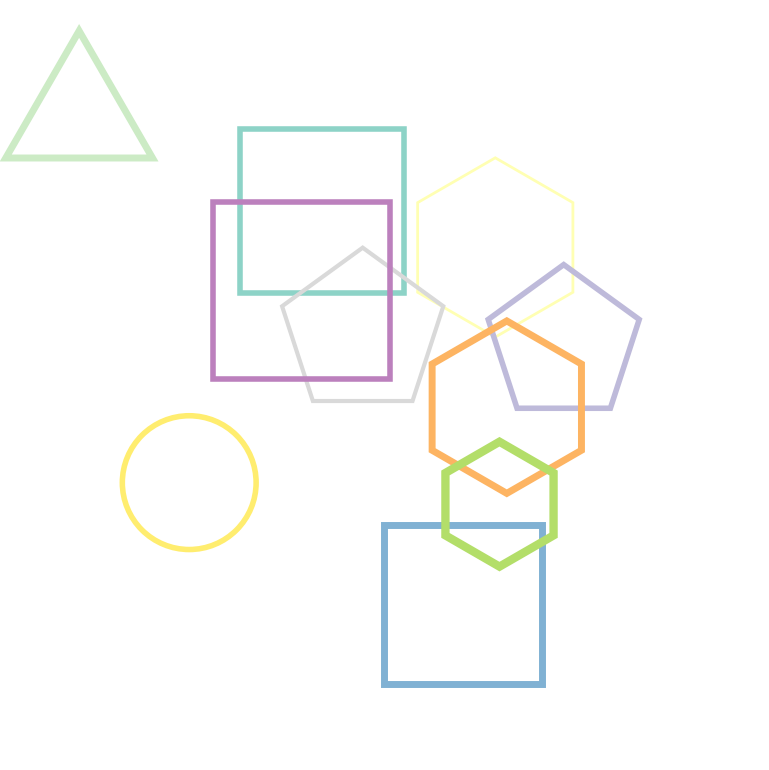[{"shape": "square", "thickness": 2, "radius": 0.53, "center": [0.418, 0.726]}, {"shape": "hexagon", "thickness": 1, "radius": 0.58, "center": [0.643, 0.679]}, {"shape": "pentagon", "thickness": 2, "radius": 0.52, "center": [0.732, 0.553]}, {"shape": "square", "thickness": 2.5, "radius": 0.51, "center": [0.601, 0.215]}, {"shape": "hexagon", "thickness": 2.5, "radius": 0.56, "center": [0.658, 0.471]}, {"shape": "hexagon", "thickness": 3, "radius": 0.41, "center": [0.649, 0.345]}, {"shape": "pentagon", "thickness": 1.5, "radius": 0.55, "center": [0.471, 0.568]}, {"shape": "square", "thickness": 2, "radius": 0.58, "center": [0.392, 0.623]}, {"shape": "triangle", "thickness": 2.5, "radius": 0.55, "center": [0.103, 0.85]}, {"shape": "circle", "thickness": 2, "radius": 0.43, "center": [0.246, 0.373]}]